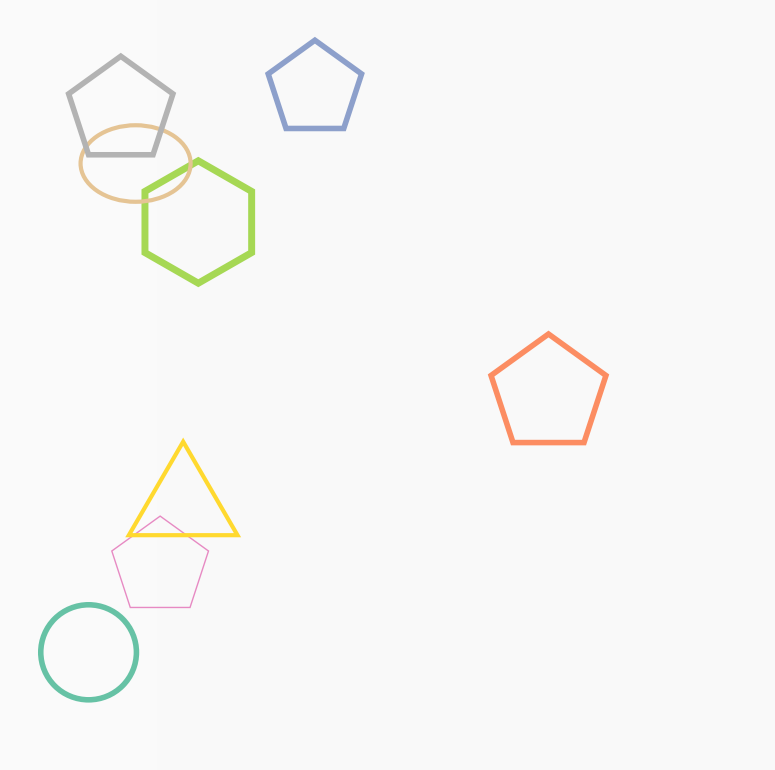[{"shape": "circle", "thickness": 2, "radius": 0.31, "center": [0.114, 0.153]}, {"shape": "pentagon", "thickness": 2, "radius": 0.39, "center": [0.708, 0.488]}, {"shape": "pentagon", "thickness": 2, "radius": 0.32, "center": [0.406, 0.884]}, {"shape": "pentagon", "thickness": 0.5, "radius": 0.33, "center": [0.207, 0.264]}, {"shape": "hexagon", "thickness": 2.5, "radius": 0.4, "center": [0.256, 0.712]}, {"shape": "triangle", "thickness": 1.5, "radius": 0.4, "center": [0.236, 0.345]}, {"shape": "oval", "thickness": 1.5, "radius": 0.36, "center": [0.175, 0.788]}, {"shape": "pentagon", "thickness": 2, "radius": 0.35, "center": [0.156, 0.856]}]